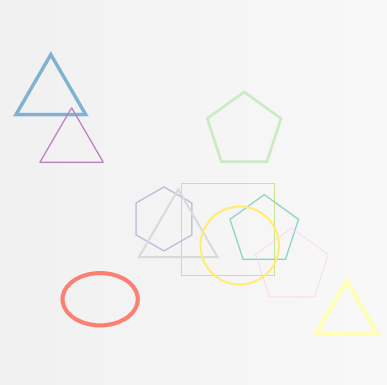[{"shape": "pentagon", "thickness": 1, "radius": 0.46, "center": [0.682, 0.402]}, {"shape": "triangle", "thickness": 3, "radius": 0.46, "center": [0.895, 0.179]}, {"shape": "hexagon", "thickness": 1, "radius": 0.42, "center": [0.423, 0.431]}, {"shape": "oval", "thickness": 3, "radius": 0.49, "center": [0.259, 0.223]}, {"shape": "triangle", "thickness": 2.5, "radius": 0.52, "center": [0.131, 0.754]}, {"shape": "square", "thickness": 0.5, "radius": 0.6, "center": [0.587, 0.405]}, {"shape": "pentagon", "thickness": 0.5, "radius": 0.49, "center": [0.753, 0.309]}, {"shape": "triangle", "thickness": 1.5, "radius": 0.59, "center": [0.46, 0.391]}, {"shape": "triangle", "thickness": 1, "radius": 0.47, "center": [0.185, 0.626]}, {"shape": "pentagon", "thickness": 2, "radius": 0.5, "center": [0.63, 0.661]}, {"shape": "circle", "thickness": 1.5, "radius": 0.51, "center": [0.619, 0.362]}]